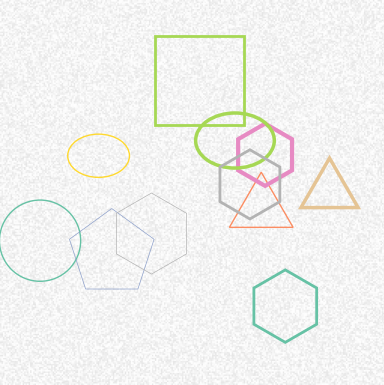[{"shape": "hexagon", "thickness": 2, "radius": 0.47, "center": [0.741, 0.205]}, {"shape": "circle", "thickness": 1, "radius": 0.53, "center": [0.104, 0.375]}, {"shape": "triangle", "thickness": 1, "radius": 0.48, "center": [0.679, 0.457]}, {"shape": "pentagon", "thickness": 0.5, "radius": 0.58, "center": [0.29, 0.343]}, {"shape": "hexagon", "thickness": 3, "radius": 0.4, "center": [0.689, 0.598]}, {"shape": "square", "thickness": 2, "radius": 0.58, "center": [0.518, 0.791]}, {"shape": "oval", "thickness": 2.5, "radius": 0.51, "center": [0.61, 0.635]}, {"shape": "oval", "thickness": 1, "radius": 0.4, "center": [0.256, 0.595]}, {"shape": "triangle", "thickness": 2.5, "radius": 0.43, "center": [0.856, 0.504]}, {"shape": "hexagon", "thickness": 0.5, "radius": 0.53, "center": [0.393, 0.393]}, {"shape": "hexagon", "thickness": 2, "radius": 0.45, "center": [0.649, 0.521]}]